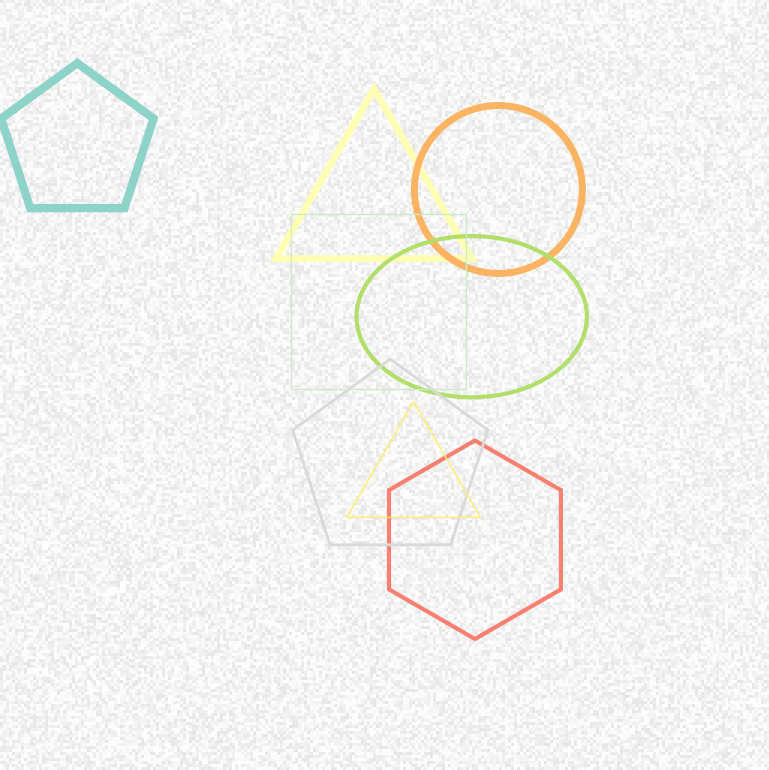[{"shape": "pentagon", "thickness": 3, "radius": 0.52, "center": [0.1, 0.814]}, {"shape": "triangle", "thickness": 2.5, "radius": 0.73, "center": [0.486, 0.738]}, {"shape": "hexagon", "thickness": 1.5, "radius": 0.64, "center": [0.617, 0.299]}, {"shape": "circle", "thickness": 2.5, "radius": 0.55, "center": [0.647, 0.754]}, {"shape": "oval", "thickness": 1.5, "radius": 0.75, "center": [0.613, 0.589]}, {"shape": "pentagon", "thickness": 1, "radius": 0.67, "center": [0.507, 0.4]}, {"shape": "square", "thickness": 0.5, "radius": 0.57, "center": [0.492, 0.609]}, {"shape": "triangle", "thickness": 0.5, "radius": 0.5, "center": [0.537, 0.378]}]